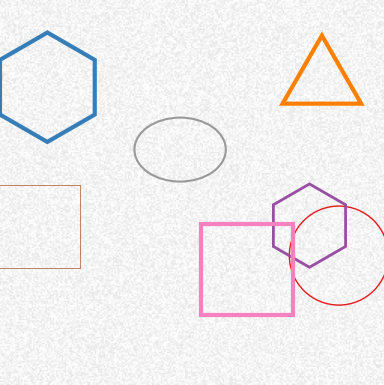[{"shape": "circle", "thickness": 1, "radius": 0.64, "center": [0.88, 0.336]}, {"shape": "hexagon", "thickness": 3, "radius": 0.71, "center": [0.123, 0.773]}, {"shape": "hexagon", "thickness": 2, "radius": 0.54, "center": [0.804, 0.414]}, {"shape": "triangle", "thickness": 3, "radius": 0.59, "center": [0.836, 0.79]}, {"shape": "square", "thickness": 0.5, "radius": 0.54, "center": [0.101, 0.411]}, {"shape": "square", "thickness": 3, "radius": 0.6, "center": [0.642, 0.3]}, {"shape": "oval", "thickness": 1.5, "radius": 0.59, "center": [0.468, 0.611]}]